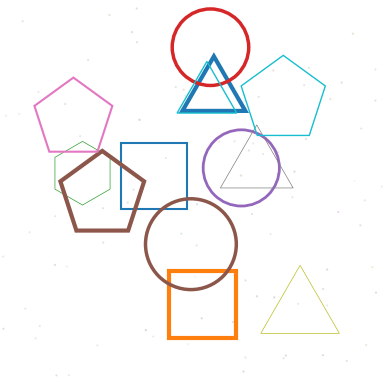[{"shape": "square", "thickness": 1.5, "radius": 0.43, "center": [0.401, 0.544]}, {"shape": "triangle", "thickness": 3, "radius": 0.47, "center": [0.556, 0.759]}, {"shape": "square", "thickness": 3, "radius": 0.44, "center": [0.526, 0.208]}, {"shape": "hexagon", "thickness": 0.5, "radius": 0.41, "center": [0.214, 0.55]}, {"shape": "circle", "thickness": 2.5, "radius": 0.5, "center": [0.547, 0.877]}, {"shape": "circle", "thickness": 2, "radius": 0.49, "center": [0.627, 0.564]}, {"shape": "circle", "thickness": 2.5, "radius": 0.59, "center": [0.496, 0.366]}, {"shape": "pentagon", "thickness": 3, "radius": 0.57, "center": [0.266, 0.494]}, {"shape": "pentagon", "thickness": 1.5, "radius": 0.53, "center": [0.191, 0.692]}, {"shape": "triangle", "thickness": 0.5, "radius": 0.55, "center": [0.667, 0.566]}, {"shape": "triangle", "thickness": 0.5, "radius": 0.59, "center": [0.779, 0.193]}, {"shape": "triangle", "thickness": 1, "radius": 0.45, "center": [0.537, 0.751]}, {"shape": "pentagon", "thickness": 1, "radius": 0.57, "center": [0.736, 0.741]}]